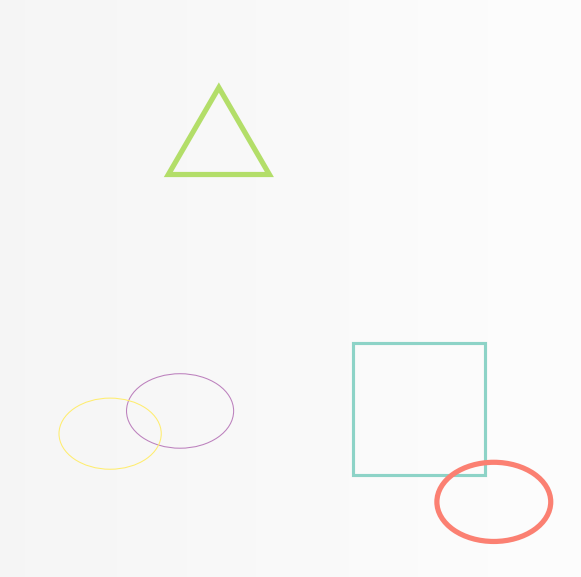[{"shape": "square", "thickness": 1.5, "radius": 0.57, "center": [0.721, 0.291]}, {"shape": "oval", "thickness": 2.5, "radius": 0.49, "center": [0.85, 0.13]}, {"shape": "triangle", "thickness": 2.5, "radius": 0.5, "center": [0.377, 0.747]}, {"shape": "oval", "thickness": 0.5, "radius": 0.46, "center": [0.31, 0.288]}, {"shape": "oval", "thickness": 0.5, "radius": 0.44, "center": [0.189, 0.248]}]